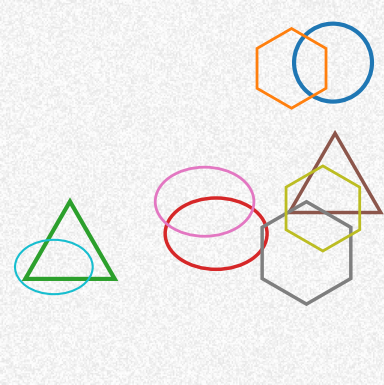[{"shape": "circle", "thickness": 3, "radius": 0.51, "center": [0.865, 0.837]}, {"shape": "hexagon", "thickness": 2, "radius": 0.52, "center": [0.757, 0.822]}, {"shape": "triangle", "thickness": 3, "radius": 0.67, "center": [0.182, 0.343]}, {"shape": "oval", "thickness": 2.5, "radius": 0.66, "center": [0.561, 0.393]}, {"shape": "triangle", "thickness": 2.5, "radius": 0.69, "center": [0.87, 0.517]}, {"shape": "oval", "thickness": 2, "radius": 0.64, "center": [0.531, 0.476]}, {"shape": "hexagon", "thickness": 2.5, "radius": 0.66, "center": [0.796, 0.343]}, {"shape": "hexagon", "thickness": 2, "radius": 0.55, "center": [0.839, 0.459]}, {"shape": "oval", "thickness": 1.5, "radius": 0.5, "center": [0.14, 0.307]}]